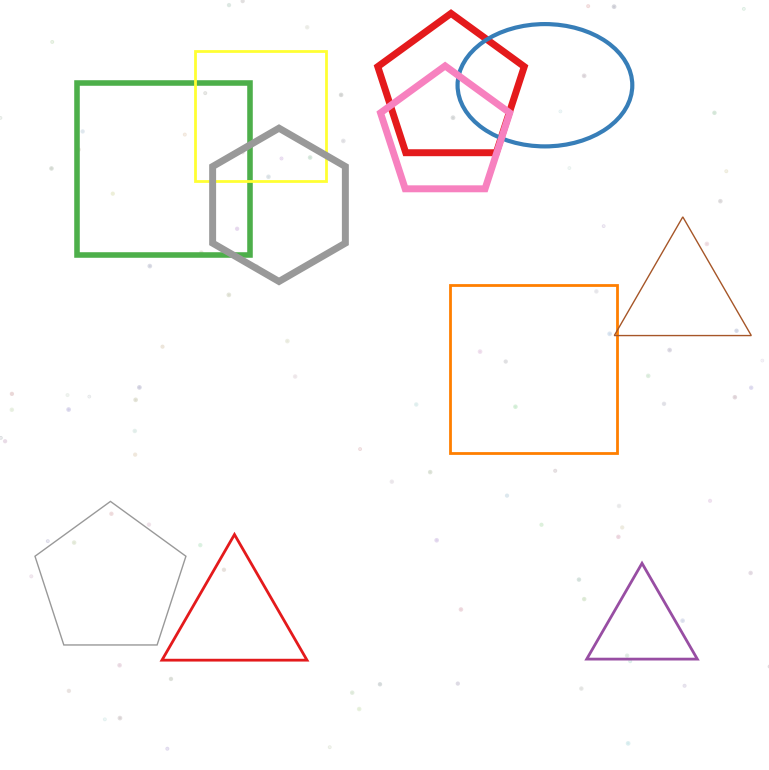[{"shape": "triangle", "thickness": 1, "radius": 0.54, "center": [0.305, 0.197]}, {"shape": "pentagon", "thickness": 2.5, "radius": 0.5, "center": [0.586, 0.883]}, {"shape": "oval", "thickness": 1.5, "radius": 0.57, "center": [0.708, 0.889]}, {"shape": "square", "thickness": 2, "radius": 0.56, "center": [0.212, 0.78]}, {"shape": "triangle", "thickness": 1, "radius": 0.41, "center": [0.834, 0.185]}, {"shape": "square", "thickness": 1, "radius": 0.54, "center": [0.693, 0.521]}, {"shape": "square", "thickness": 1, "radius": 0.42, "center": [0.338, 0.849]}, {"shape": "triangle", "thickness": 0.5, "radius": 0.51, "center": [0.887, 0.616]}, {"shape": "pentagon", "thickness": 2.5, "radius": 0.44, "center": [0.578, 0.826]}, {"shape": "hexagon", "thickness": 2.5, "radius": 0.5, "center": [0.362, 0.734]}, {"shape": "pentagon", "thickness": 0.5, "radius": 0.52, "center": [0.143, 0.246]}]